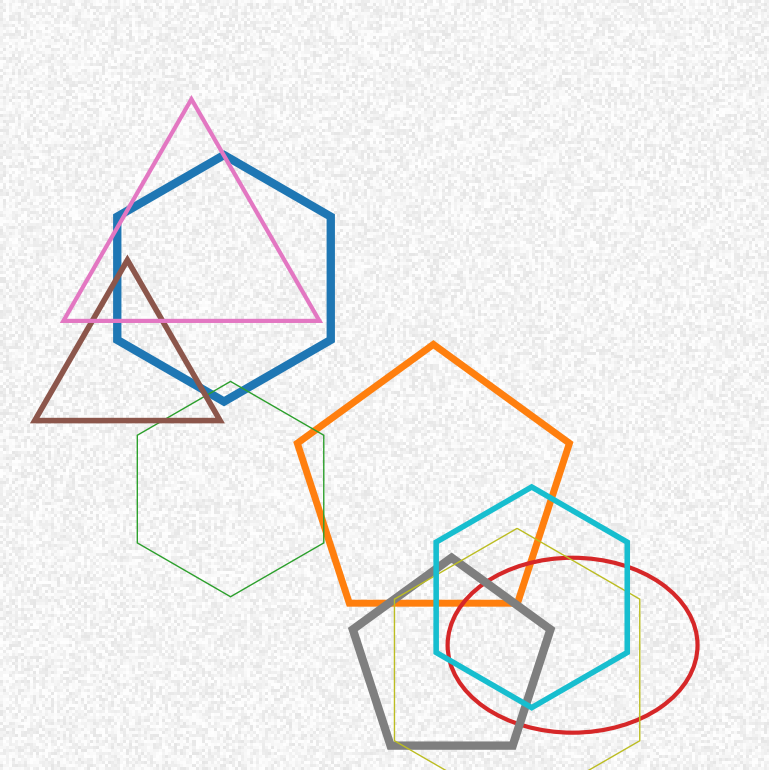[{"shape": "hexagon", "thickness": 3, "radius": 0.8, "center": [0.291, 0.639]}, {"shape": "pentagon", "thickness": 2.5, "radius": 0.93, "center": [0.563, 0.367]}, {"shape": "hexagon", "thickness": 0.5, "radius": 0.7, "center": [0.299, 0.365]}, {"shape": "oval", "thickness": 1.5, "radius": 0.81, "center": [0.744, 0.162]}, {"shape": "triangle", "thickness": 2, "radius": 0.69, "center": [0.165, 0.523]}, {"shape": "triangle", "thickness": 1.5, "radius": 0.96, "center": [0.249, 0.679]}, {"shape": "pentagon", "thickness": 3, "radius": 0.67, "center": [0.587, 0.141]}, {"shape": "hexagon", "thickness": 0.5, "radius": 0.92, "center": [0.672, 0.13]}, {"shape": "hexagon", "thickness": 2, "radius": 0.72, "center": [0.691, 0.224]}]